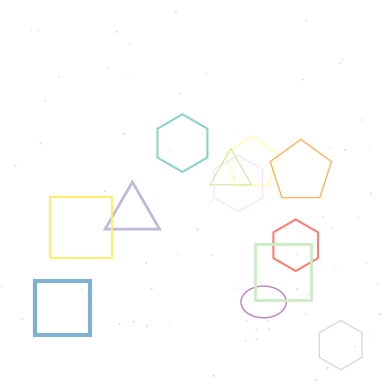[{"shape": "hexagon", "thickness": 1.5, "radius": 0.37, "center": [0.474, 0.628]}, {"shape": "pentagon", "thickness": 1, "radius": 0.36, "center": [0.654, 0.576]}, {"shape": "triangle", "thickness": 2, "radius": 0.41, "center": [0.344, 0.446]}, {"shape": "hexagon", "thickness": 1.5, "radius": 0.33, "center": [0.768, 0.363]}, {"shape": "square", "thickness": 3, "radius": 0.35, "center": [0.162, 0.2]}, {"shape": "pentagon", "thickness": 1, "radius": 0.42, "center": [0.781, 0.554]}, {"shape": "triangle", "thickness": 0.5, "radius": 0.31, "center": [0.599, 0.551]}, {"shape": "hexagon", "thickness": 0.5, "radius": 0.36, "center": [0.619, 0.523]}, {"shape": "hexagon", "thickness": 1, "radius": 0.32, "center": [0.885, 0.104]}, {"shape": "oval", "thickness": 1, "radius": 0.29, "center": [0.685, 0.216]}, {"shape": "square", "thickness": 2, "radius": 0.37, "center": [0.735, 0.294]}, {"shape": "square", "thickness": 1.5, "radius": 0.4, "center": [0.211, 0.41]}]